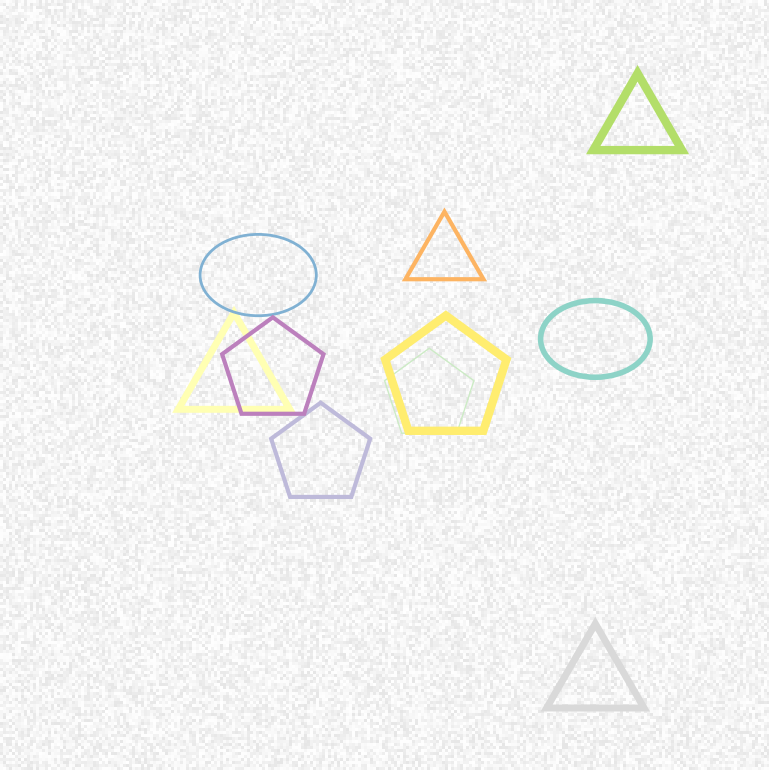[{"shape": "oval", "thickness": 2, "radius": 0.36, "center": [0.773, 0.56]}, {"shape": "triangle", "thickness": 2.5, "radius": 0.42, "center": [0.304, 0.51]}, {"shape": "pentagon", "thickness": 1.5, "radius": 0.34, "center": [0.416, 0.409]}, {"shape": "oval", "thickness": 1, "radius": 0.38, "center": [0.335, 0.643]}, {"shape": "triangle", "thickness": 1.5, "radius": 0.29, "center": [0.577, 0.667]}, {"shape": "triangle", "thickness": 3, "radius": 0.33, "center": [0.828, 0.838]}, {"shape": "triangle", "thickness": 2.5, "radius": 0.37, "center": [0.773, 0.117]}, {"shape": "pentagon", "thickness": 1.5, "radius": 0.35, "center": [0.354, 0.519]}, {"shape": "pentagon", "thickness": 0.5, "radius": 0.3, "center": [0.557, 0.487]}, {"shape": "pentagon", "thickness": 3, "radius": 0.41, "center": [0.579, 0.507]}]